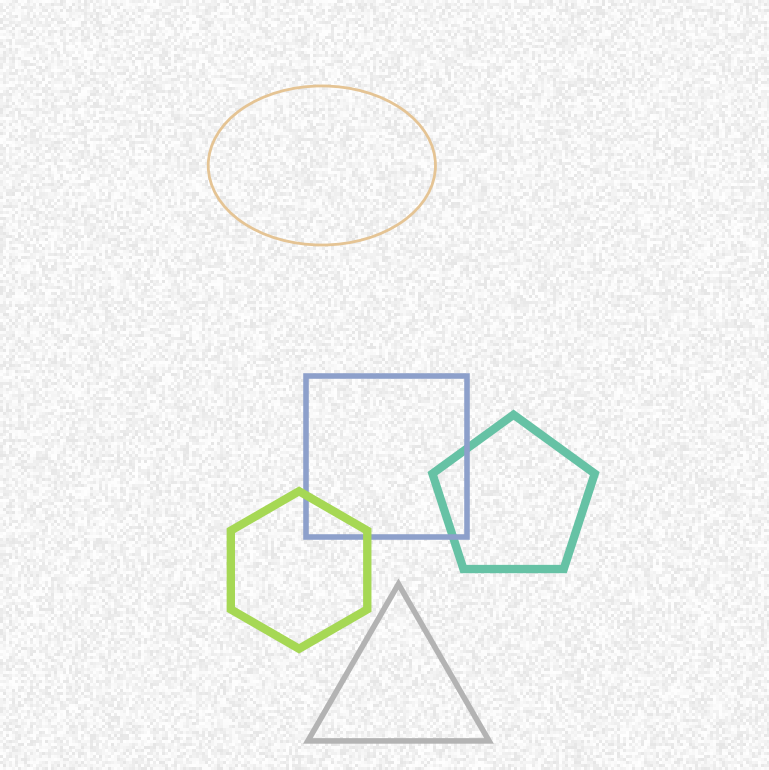[{"shape": "pentagon", "thickness": 3, "radius": 0.55, "center": [0.667, 0.351]}, {"shape": "square", "thickness": 2, "radius": 0.52, "center": [0.502, 0.407]}, {"shape": "hexagon", "thickness": 3, "radius": 0.51, "center": [0.388, 0.26]}, {"shape": "oval", "thickness": 1, "radius": 0.74, "center": [0.418, 0.785]}, {"shape": "triangle", "thickness": 2, "radius": 0.68, "center": [0.517, 0.106]}]